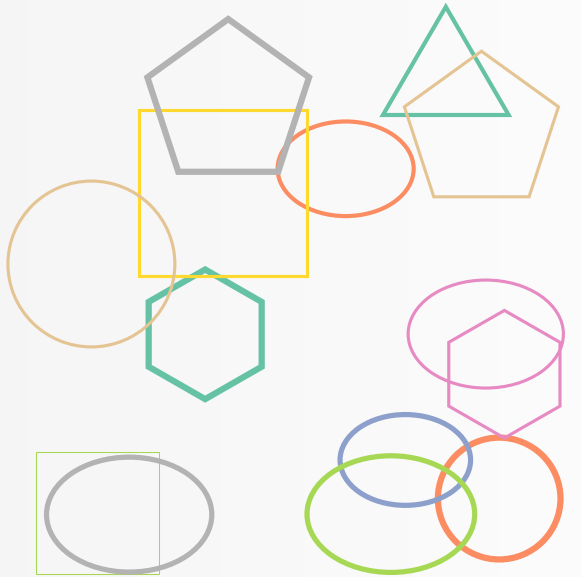[{"shape": "hexagon", "thickness": 3, "radius": 0.56, "center": [0.353, 0.42]}, {"shape": "triangle", "thickness": 2, "radius": 0.62, "center": [0.767, 0.862]}, {"shape": "oval", "thickness": 2, "radius": 0.59, "center": [0.595, 0.707]}, {"shape": "circle", "thickness": 3, "radius": 0.53, "center": [0.859, 0.136]}, {"shape": "oval", "thickness": 2.5, "radius": 0.56, "center": [0.697, 0.203]}, {"shape": "oval", "thickness": 1.5, "radius": 0.67, "center": [0.836, 0.421]}, {"shape": "hexagon", "thickness": 1.5, "radius": 0.55, "center": [0.868, 0.351]}, {"shape": "oval", "thickness": 2.5, "radius": 0.72, "center": [0.672, 0.109]}, {"shape": "square", "thickness": 0.5, "radius": 0.53, "center": [0.168, 0.111]}, {"shape": "square", "thickness": 1.5, "radius": 0.72, "center": [0.384, 0.665]}, {"shape": "pentagon", "thickness": 1.5, "radius": 0.7, "center": [0.828, 0.771]}, {"shape": "circle", "thickness": 1.5, "radius": 0.72, "center": [0.157, 0.542]}, {"shape": "oval", "thickness": 2.5, "radius": 0.71, "center": [0.222, 0.108]}, {"shape": "pentagon", "thickness": 3, "radius": 0.73, "center": [0.393, 0.82]}]